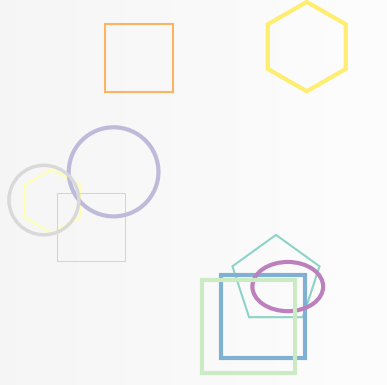[{"shape": "pentagon", "thickness": 1.5, "radius": 0.59, "center": [0.712, 0.272]}, {"shape": "hexagon", "thickness": 1.5, "radius": 0.42, "center": [0.134, 0.477]}, {"shape": "circle", "thickness": 3, "radius": 0.58, "center": [0.293, 0.554]}, {"shape": "square", "thickness": 3, "radius": 0.54, "center": [0.68, 0.178]}, {"shape": "square", "thickness": 1.5, "radius": 0.44, "center": [0.358, 0.849]}, {"shape": "square", "thickness": 0.5, "radius": 0.44, "center": [0.235, 0.411]}, {"shape": "circle", "thickness": 2.5, "radius": 0.45, "center": [0.113, 0.48]}, {"shape": "oval", "thickness": 3, "radius": 0.46, "center": [0.743, 0.256]}, {"shape": "square", "thickness": 3, "radius": 0.6, "center": [0.641, 0.152]}, {"shape": "hexagon", "thickness": 3, "radius": 0.58, "center": [0.792, 0.879]}]